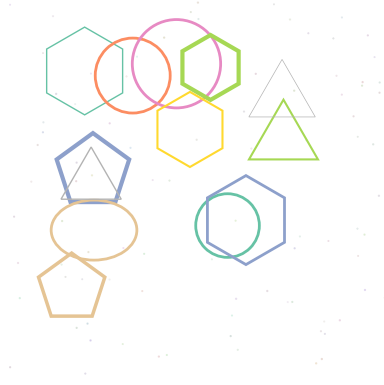[{"shape": "circle", "thickness": 2, "radius": 0.41, "center": [0.591, 0.414]}, {"shape": "hexagon", "thickness": 1, "radius": 0.57, "center": [0.22, 0.816]}, {"shape": "circle", "thickness": 2, "radius": 0.49, "center": [0.345, 0.804]}, {"shape": "pentagon", "thickness": 3, "radius": 0.5, "center": [0.241, 0.555]}, {"shape": "hexagon", "thickness": 2, "radius": 0.58, "center": [0.639, 0.428]}, {"shape": "circle", "thickness": 2, "radius": 0.57, "center": [0.458, 0.834]}, {"shape": "triangle", "thickness": 1.5, "radius": 0.52, "center": [0.736, 0.638]}, {"shape": "hexagon", "thickness": 3, "radius": 0.42, "center": [0.547, 0.825]}, {"shape": "hexagon", "thickness": 1.5, "radius": 0.49, "center": [0.493, 0.664]}, {"shape": "pentagon", "thickness": 2.5, "radius": 0.45, "center": [0.186, 0.252]}, {"shape": "oval", "thickness": 2, "radius": 0.56, "center": [0.244, 0.402]}, {"shape": "triangle", "thickness": 1, "radius": 0.45, "center": [0.237, 0.528]}, {"shape": "triangle", "thickness": 0.5, "radius": 0.5, "center": [0.733, 0.746]}]